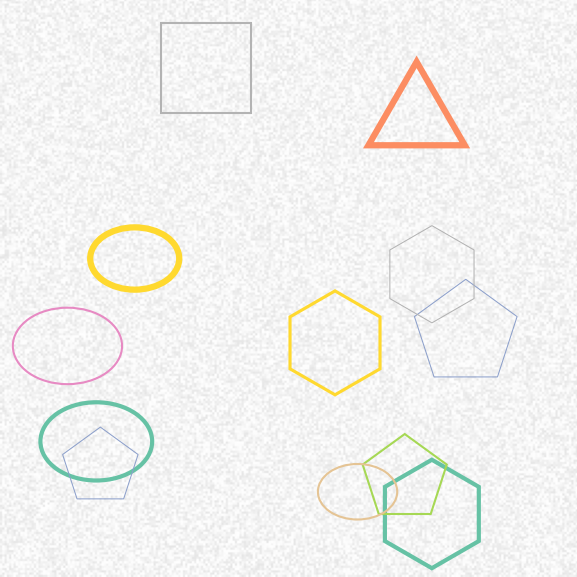[{"shape": "oval", "thickness": 2, "radius": 0.48, "center": [0.167, 0.235]}, {"shape": "hexagon", "thickness": 2, "radius": 0.47, "center": [0.748, 0.109]}, {"shape": "triangle", "thickness": 3, "radius": 0.48, "center": [0.721, 0.796]}, {"shape": "pentagon", "thickness": 0.5, "radius": 0.34, "center": [0.174, 0.191]}, {"shape": "pentagon", "thickness": 0.5, "radius": 0.47, "center": [0.807, 0.422]}, {"shape": "oval", "thickness": 1, "radius": 0.47, "center": [0.117, 0.4]}, {"shape": "pentagon", "thickness": 1, "radius": 0.38, "center": [0.701, 0.171]}, {"shape": "oval", "thickness": 3, "radius": 0.39, "center": [0.233, 0.551]}, {"shape": "hexagon", "thickness": 1.5, "radius": 0.45, "center": [0.58, 0.405]}, {"shape": "oval", "thickness": 1, "radius": 0.34, "center": [0.619, 0.148]}, {"shape": "hexagon", "thickness": 0.5, "radius": 0.42, "center": [0.748, 0.524]}, {"shape": "square", "thickness": 1, "radius": 0.39, "center": [0.357, 0.882]}]